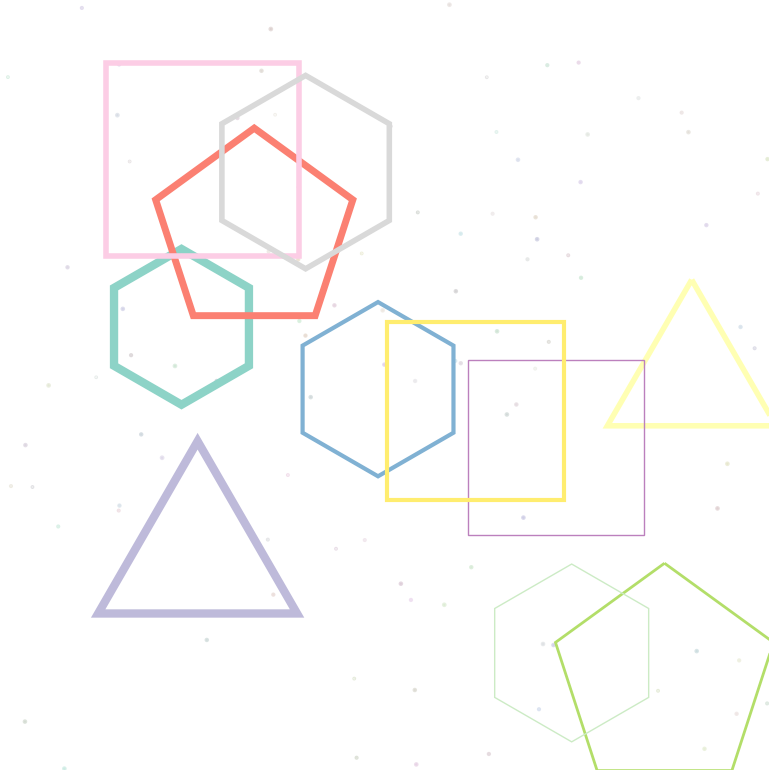[{"shape": "hexagon", "thickness": 3, "radius": 0.51, "center": [0.236, 0.576]}, {"shape": "triangle", "thickness": 2, "radius": 0.63, "center": [0.898, 0.51]}, {"shape": "triangle", "thickness": 3, "radius": 0.75, "center": [0.257, 0.278]}, {"shape": "pentagon", "thickness": 2.5, "radius": 0.67, "center": [0.33, 0.699]}, {"shape": "hexagon", "thickness": 1.5, "radius": 0.57, "center": [0.491, 0.495]}, {"shape": "pentagon", "thickness": 1, "radius": 0.74, "center": [0.863, 0.12]}, {"shape": "square", "thickness": 2, "radius": 0.63, "center": [0.263, 0.793]}, {"shape": "hexagon", "thickness": 2, "radius": 0.63, "center": [0.397, 0.776]}, {"shape": "square", "thickness": 0.5, "radius": 0.57, "center": [0.722, 0.419]}, {"shape": "hexagon", "thickness": 0.5, "radius": 0.58, "center": [0.742, 0.152]}, {"shape": "square", "thickness": 1.5, "radius": 0.58, "center": [0.617, 0.466]}]